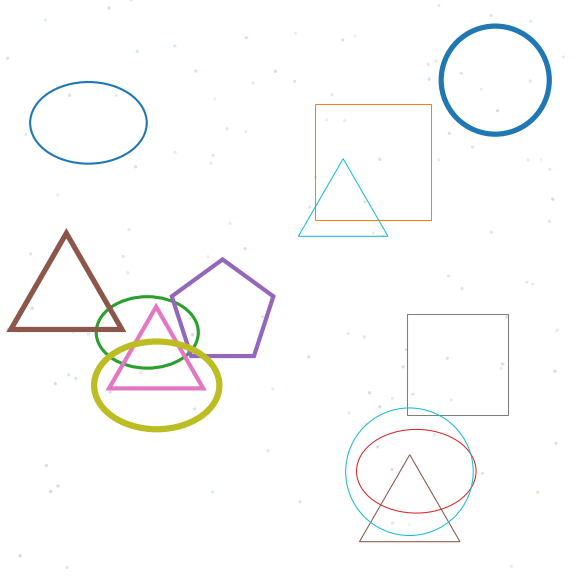[{"shape": "oval", "thickness": 1, "radius": 0.5, "center": [0.153, 0.786]}, {"shape": "circle", "thickness": 2.5, "radius": 0.47, "center": [0.858, 0.86]}, {"shape": "square", "thickness": 0.5, "radius": 0.5, "center": [0.646, 0.719]}, {"shape": "oval", "thickness": 1.5, "radius": 0.44, "center": [0.255, 0.424]}, {"shape": "oval", "thickness": 0.5, "radius": 0.52, "center": [0.721, 0.183]}, {"shape": "pentagon", "thickness": 2, "radius": 0.46, "center": [0.385, 0.457]}, {"shape": "triangle", "thickness": 2.5, "radius": 0.56, "center": [0.115, 0.484]}, {"shape": "triangle", "thickness": 0.5, "radius": 0.5, "center": [0.709, 0.111]}, {"shape": "triangle", "thickness": 2, "radius": 0.47, "center": [0.27, 0.374]}, {"shape": "square", "thickness": 0.5, "radius": 0.44, "center": [0.792, 0.368]}, {"shape": "oval", "thickness": 3, "radius": 0.54, "center": [0.271, 0.332]}, {"shape": "circle", "thickness": 0.5, "radius": 0.55, "center": [0.709, 0.182]}, {"shape": "triangle", "thickness": 0.5, "radius": 0.45, "center": [0.594, 0.635]}]